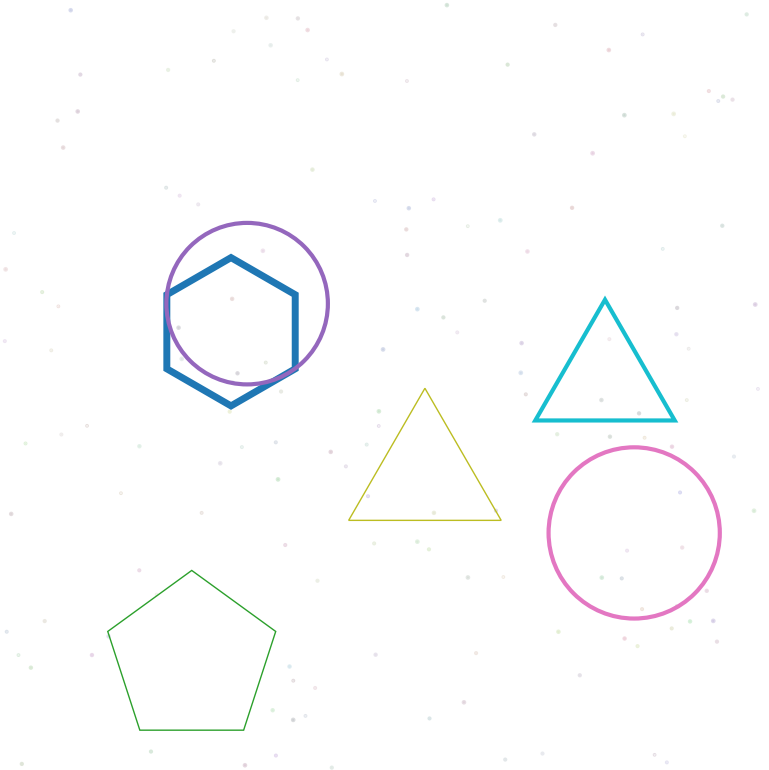[{"shape": "hexagon", "thickness": 2.5, "radius": 0.48, "center": [0.3, 0.569]}, {"shape": "pentagon", "thickness": 0.5, "radius": 0.57, "center": [0.249, 0.144]}, {"shape": "circle", "thickness": 1.5, "radius": 0.52, "center": [0.321, 0.606]}, {"shape": "circle", "thickness": 1.5, "radius": 0.56, "center": [0.824, 0.308]}, {"shape": "triangle", "thickness": 0.5, "radius": 0.57, "center": [0.552, 0.381]}, {"shape": "triangle", "thickness": 1.5, "radius": 0.52, "center": [0.786, 0.506]}]